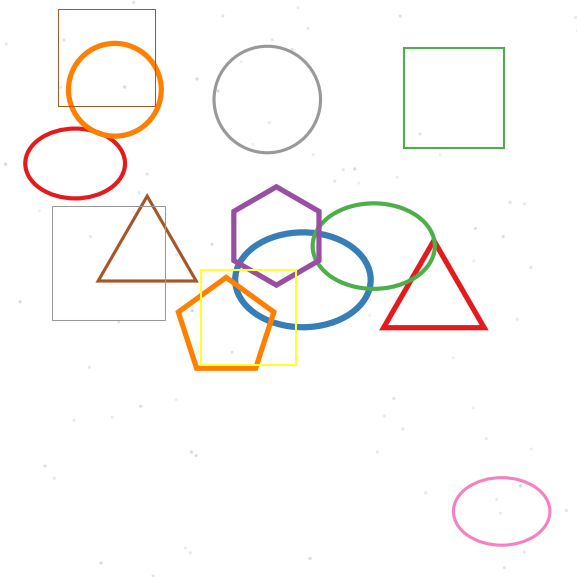[{"shape": "oval", "thickness": 2, "radius": 0.43, "center": [0.13, 0.716]}, {"shape": "triangle", "thickness": 2.5, "radius": 0.5, "center": [0.751, 0.482]}, {"shape": "oval", "thickness": 3, "radius": 0.59, "center": [0.525, 0.515]}, {"shape": "oval", "thickness": 2, "radius": 0.53, "center": [0.647, 0.573]}, {"shape": "square", "thickness": 1, "radius": 0.44, "center": [0.786, 0.83]}, {"shape": "hexagon", "thickness": 2.5, "radius": 0.43, "center": [0.479, 0.591]}, {"shape": "circle", "thickness": 2.5, "radius": 0.4, "center": [0.199, 0.844]}, {"shape": "pentagon", "thickness": 2.5, "radius": 0.43, "center": [0.392, 0.432]}, {"shape": "square", "thickness": 1, "radius": 0.41, "center": [0.43, 0.45]}, {"shape": "triangle", "thickness": 1.5, "radius": 0.49, "center": [0.255, 0.562]}, {"shape": "square", "thickness": 0.5, "radius": 0.42, "center": [0.184, 0.9]}, {"shape": "oval", "thickness": 1.5, "radius": 0.42, "center": [0.869, 0.114]}, {"shape": "square", "thickness": 0.5, "radius": 0.49, "center": [0.188, 0.544]}, {"shape": "circle", "thickness": 1.5, "radius": 0.46, "center": [0.463, 0.827]}]